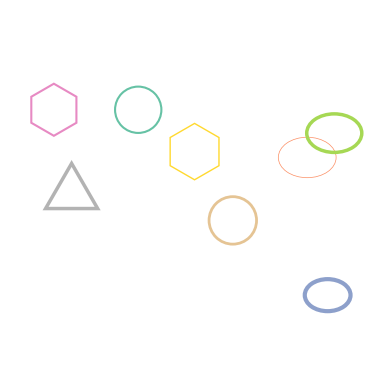[{"shape": "circle", "thickness": 1.5, "radius": 0.3, "center": [0.359, 0.715]}, {"shape": "oval", "thickness": 0.5, "radius": 0.38, "center": [0.798, 0.591]}, {"shape": "oval", "thickness": 3, "radius": 0.3, "center": [0.851, 0.233]}, {"shape": "hexagon", "thickness": 1.5, "radius": 0.34, "center": [0.14, 0.715]}, {"shape": "oval", "thickness": 2.5, "radius": 0.36, "center": [0.868, 0.654]}, {"shape": "hexagon", "thickness": 1, "radius": 0.37, "center": [0.505, 0.606]}, {"shape": "circle", "thickness": 2, "radius": 0.31, "center": [0.605, 0.428]}, {"shape": "triangle", "thickness": 2.5, "radius": 0.39, "center": [0.186, 0.497]}]